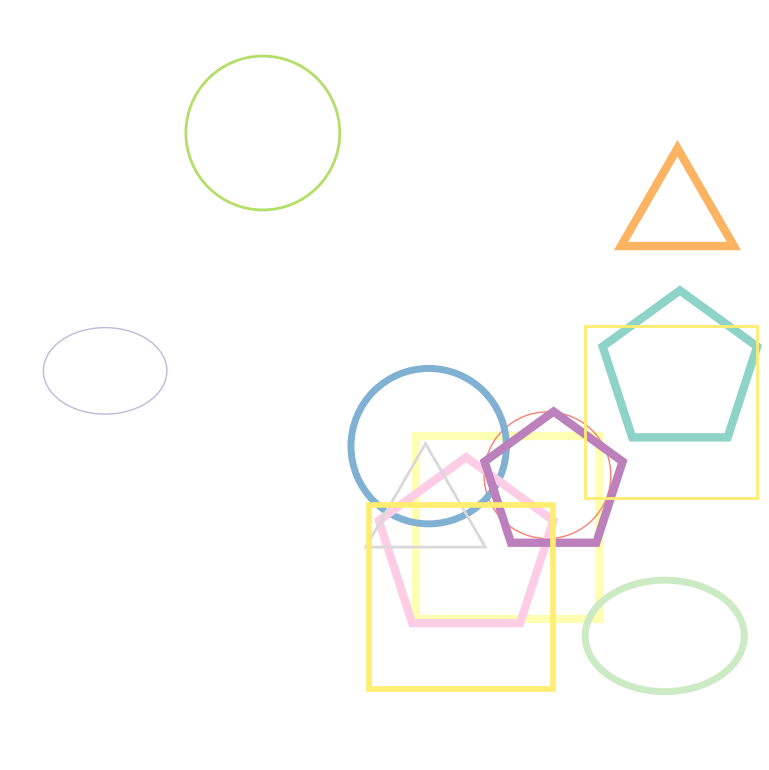[{"shape": "pentagon", "thickness": 3, "radius": 0.53, "center": [0.883, 0.517]}, {"shape": "square", "thickness": 3, "radius": 0.59, "center": [0.66, 0.315]}, {"shape": "oval", "thickness": 0.5, "radius": 0.4, "center": [0.137, 0.518]}, {"shape": "circle", "thickness": 0.5, "radius": 0.41, "center": [0.711, 0.383]}, {"shape": "circle", "thickness": 2.5, "radius": 0.5, "center": [0.557, 0.421]}, {"shape": "triangle", "thickness": 3, "radius": 0.42, "center": [0.88, 0.723]}, {"shape": "circle", "thickness": 1, "radius": 0.5, "center": [0.341, 0.827]}, {"shape": "pentagon", "thickness": 3, "radius": 0.6, "center": [0.605, 0.287]}, {"shape": "triangle", "thickness": 1, "radius": 0.45, "center": [0.553, 0.334]}, {"shape": "pentagon", "thickness": 3, "radius": 0.47, "center": [0.719, 0.371]}, {"shape": "oval", "thickness": 2.5, "radius": 0.52, "center": [0.863, 0.174]}, {"shape": "square", "thickness": 2, "radius": 0.6, "center": [0.599, 0.225]}, {"shape": "square", "thickness": 1, "radius": 0.56, "center": [0.872, 0.465]}]